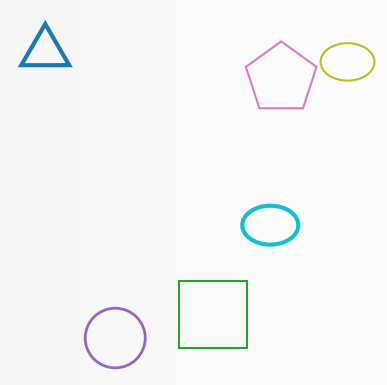[{"shape": "triangle", "thickness": 3, "radius": 0.36, "center": [0.117, 0.866]}, {"shape": "square", "thickness": 1.5, "radius": 0.44, "center": [0.551, 0.183]}, {"shape": "circle", "thickness": 2, "radius": 0.39, "center": [0.297, 0.122]}, {"shape": "pentagon", "thickness": 1.5, "radius": 0.48, "center": [0.726, 0.797]}, {"shape": "oval", "thickness": 1.5, "radius": 0.35, "center": [0.897, 0.839]}, {"shape": "oval", "thickness": 3, "radius": 0.36, "center": [0.698, 0.415]}]